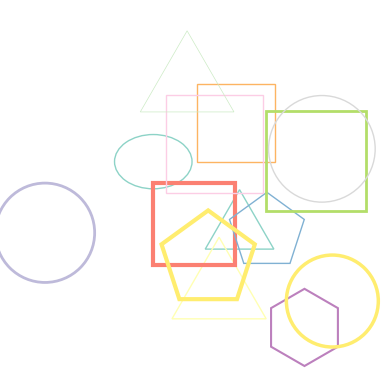[{"shape": "triangle", "thickness": 1, "radius": 0.51, "center": [0.622, 0.404]}, {"shape": "oval", "thickness": 1, "radius": 0.5, "center": [0.398, 0.58]}, {"shape": "triangle", "thickness": 1, "radius": 0.71, "center": [0.569, 0.243]}, {"shape": "circle", "thickness": 2, "radius": 0.65, "center": [0.117, 0.395]}, {"shape": "square", "thickness": 3, "radius": 0.54, "center": [0.504, 0.419]}, {"shape": "pentagon", "thickness": 1, "radius": 0.51, "center": [0.693, 0.398]}, {"shape": "square", "thickness": 1, "radius": 0.51, "center": [0.612, 0.68]}, {"shape": "square", "thickness": 2, "radius": 0.65, "center": [0.82, 0.582]}, {"shape": "square", "thickness": 1, "radius": 0.63, "center": [0.556, 0.626]}, {"shape": "circle", "thickness": 1, "radius": 0.69, "center": [0.836, 0.613]}, {"shape": "hexagon", "thickness": 1.5, "radius": 0.5, "center": [0.791, 0.15]}, {"shape": "triangle", "thickness": 0.5, "radius": 0.7, "center": [0.486, 0.78]}, {"shape": "circle", "thickness": 2.5, "radius": 0.6, "center": [0.863, 0.218]}, {"shape": "pentagon", "thickness": 3, "radius": 0.64, "center": [0.541, 0.326]}]